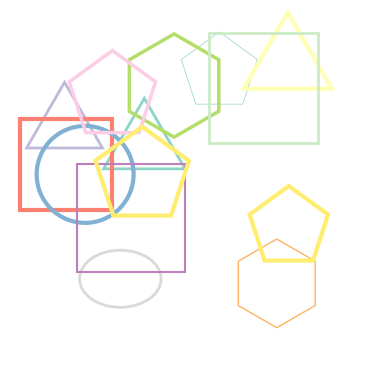[{"shape": "pentagon", "thickness": 0.5, "radius": 0.52, "center": [0.57, 0.813]}, {"shape": "triangle", "thickness": 2, "radius": 0.61, "center": [0.375, 0.623]}, {"shape": "triangle", "thickness": 3, "radius": 0.66, "center": [0.747, 0.836]}, {"shape": "triangle", "thickness": 2, "radius": 0.57, "center": [0.168, 0.672]}, {"shape": "square", "thickness": 3, "radius": 0.59, "center": [0.171, 0.573]}, {"shape": "circle", "thickness": 3, "radius": 0.63, "center": [0.221, 0.547]}, {"shape": "hexagon", "thickness": 1, "radius": 0.58, "center": [0.719, 0.264]}, {"shape": "hexagon", "thickness": 2.5, "radius": 0.67, "center": [0.452, 0.778]}, {"shape": "pentagon", "thickness": 2.5, "radius": 0.59, "center": [0.292, 0.751]}, {"shape": "oval", "thickness": 2, "radius": 0.53, "center": [0.313, 0.276]}, {"shape": "square", "thickness": 1.5, "radius": 0.7, "center": [0.34, 0.434]}, {"shape": "square", "thickness": 2, "radius": 0.71, "center": [0.684, 0.771]}, {"shape": "pentagon", "thickness": 3, "radius": 0.64, "center": [0.369, 0.543]}, {"shape": "pentagon", "thickness": 3, "radius": 0.54, "center": [0.75, 0.41]}]